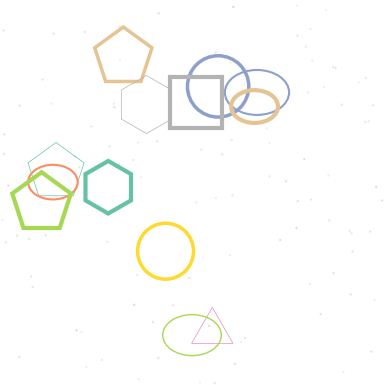[{"shape": "hexagon", "thickness": 3, "radius": 0.34, "center": [0.281, 0.514]}, {"shape": "pentagon", "thickness": 0.5, "radius": 0.38, "center": [0.146, 0.553]}, {"shape": "oval", "thickness": 1.5, "radius": 0.32, "center": [0.137, 0.527]}, {"shape": "circle", "thickness": 2.5, "radius": 0.4, "center": [0.567, 0.776]}, {"shape": "oval", "thickness": 1.5, "radius": 0.42, "center": [0.667, 0.76]}, {"shape": "triangle", "thickness": 0.5, "radius": 0.31, "center": [0.551, 0.139]}, {"shape": "oval", "thickness": 1, "radius": 0.38, "center": [0.499, 0.13]}, {"shape": "pentagon", "thickness": 3, "radius": 0.4, "center": [0.108, 0.473]}, {"shape": "circle", "thickness": 2.5, "radius": 0.36, "center": [0.43, 0.348]}, {"shape": "oval", "thickness": 3, "radius": 0.3, "center": [0.661, 0.723]}, {"shape": "pentagon", "thickness": 2.5, "radius": 0.39, "center": [0.32, 0.852]}, {"shape": "hexagon", "thickness": 0.5, "radius": 0.38, "center": [0.38, 0.728]}, {"shape": "square", "thickness": 3, "radius": 0.34, "center": [0.51, 0.734]}]